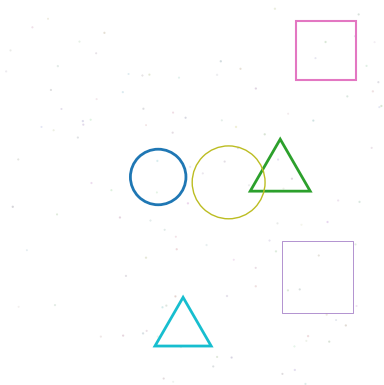[{"shape": "circle", "thickness": 2, "radius": 0.36, "center": [0.411, 0.54]}, {"shape": "triangle", "thickness": 2, "radius": 0.45, "center": [0.728, 0.548]}, {"shape": "square", "thickness": 0.5, "radius": 0.46, "center": [0.825, 0.28]}, {"shape": "square", "thickness": 1.5, "radius": 0.39, "center": [0.846, 0.869]}, {"shape": "circle", "thickness": 1, "radius": 0.47, "center": [0.594, 0.526]}, {"shape": "triangle", "thickness": 2, "radius": 0.42, "center": [0.476, 0.143]}]